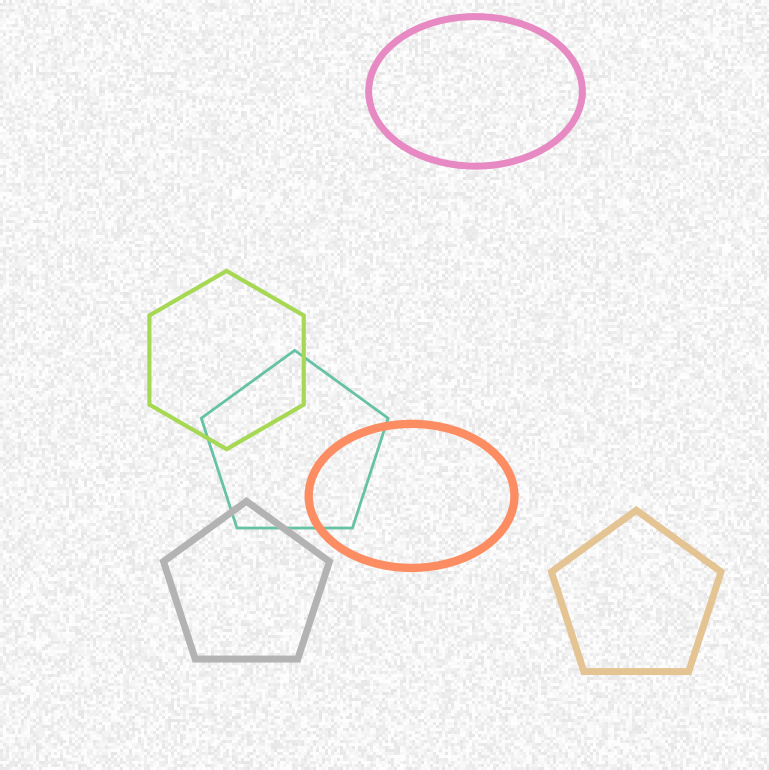[{"shape": "pentagon", "thickness": 1, "radius": 0.64, "center": [0.383, 0.417]}, {"shape": "oval", "thickness": 3, "radius": 0.67, "center": [0.534, 0.356]}, {"shape": "oval", "thickness": 2.5, "radius": 0.69, "center": [0.618, 0.881]}, {"shape": "hexagon", "thickness": 1.5, "radius": 0.58, "center": [0.294, 0.532]}, {"shape": "pentagon", "thickness": 2.5, "radius": 0.58, "center": [0.826, 0.222]}, {"shape": "pentagon", "thickness": 2.5, "radius": 0.57, "center": [0.32, 0.236]}]